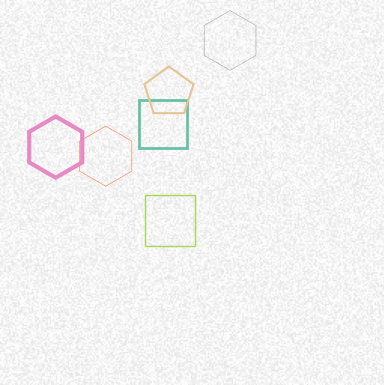[{"shape": "square", "thickness": 2, "radius": 0.31, "center": [0.423, 0.678]}, {"shape": "hexagon", "thickness": 0.5, "radius": 0.39, "center": [0.275, 0.594]}, {"shape": "hexagon", "thickness": 3, "radius": 0.4, "center": [0.145, 0.618]}, {"shape": "square", "thickness": 1, "radius": 0.33, "center": [0.442, 0.427]}, {"shape": "pentagon", "thickness": 1.5, "radius": 0.34, "center": [0.439, 0.76]}, {"shape": "hexagon", "thickness": 0.5, "radius": 0.39, "center": [0.598, 0.895]}]